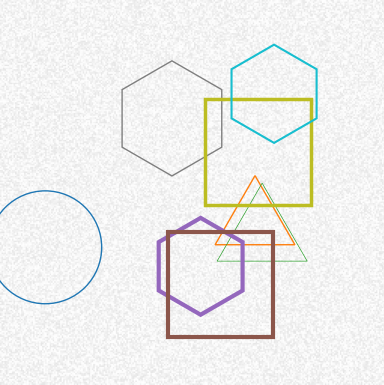[{"shape": "circle", "thickness": 1, "radius": 0.73, "center": [0.117, 0.358]}, {"shape": "triangle", "thickness": 1, "radius": 0.6, "center": [0.662, 0.424]}, {"shape": "triangle", "thickness": 0.5, "radius": 0.68, "center": [0.681, 0.389]}, {"shape": "hexagon", "thickness": 3, "radius": 0.63, "center": [0.521, 0.308]}, {"shape": "square", "thickness": 3, "radius": 0.68, "center": [0.573, 0.26]}, {"shape": "hexagon", "thickness": 1, "radius": 0.75, "center": [0.447, 0.692]}, {"shape": "square", "thickness": 2.5, "radius": 0.69, "center": [0.67, 0.604]}, {"shape": "hexagon", "thickness": 1.5, "radius": 0.64, "center": [0.712, 0.756]}]